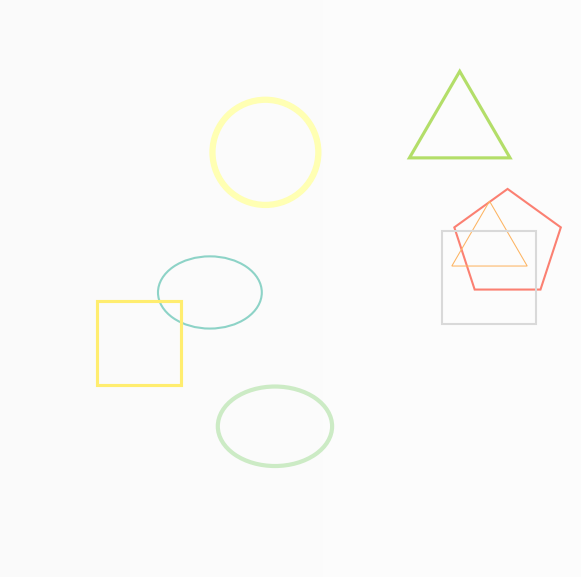[{"shape": "oval", "thickness": 1, "radius": 0.45, "center": [0.361, 0.493]}, {"shape": "circle", "thickness": 3, "radius": 0.46, "center": [0.457, 0.735]}, {"shape": "pentagon", "thickness": 1, "radius": 0.48, "center": [0.873, 0.576]}, {"shape": "triangle", "thickness": 0.5, "radius": 0.37, "center": [0.842, 0.576]}, {"shape": "triangle", "thickness": 1.5, "radius": 0.5, "center": [0.791, 0.776]}, {"shape": "square", "thickness": 1, "radius": 0.4, "center": [0.841, 0.518]}, {"shape": "oval", "thickness": 2, "radius": 0.49, "center": [0.473, 0.261]}, {"shape": "square", "thickness": 1.5, "radius": 0.36, "center": [0.239, 0.405]}]